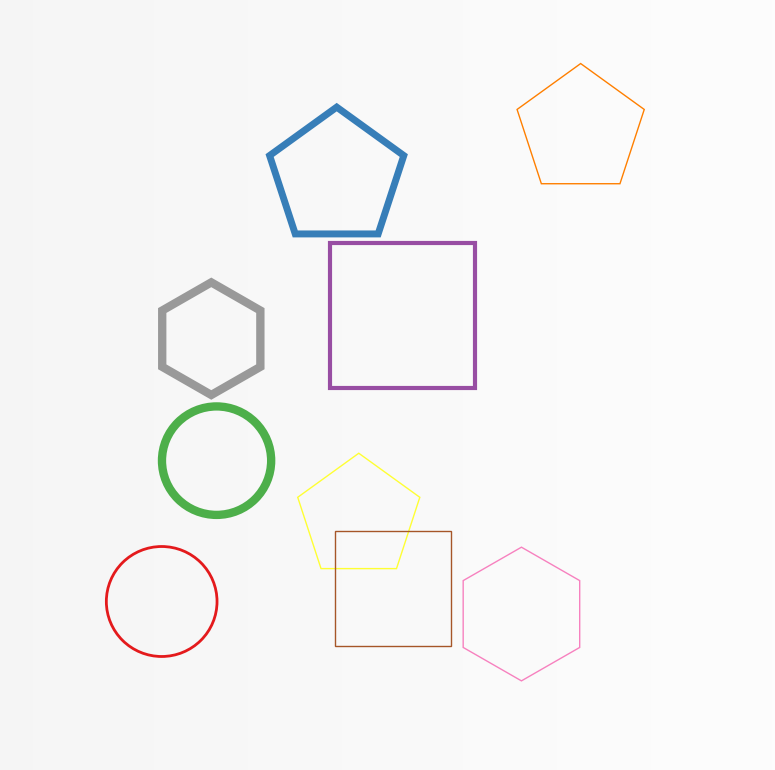[{"shape": "circle", "thickness": 1, "radius": 0.36, "center": [0.209, 0.219]}, {"shape": "pentagon", "thickness": 2.5, "radius": 0.46, "center": [0.434, 0.77]}, {"shape": "circle", "thickness": 3, "radius": 0.35, "center": [0.279, 0.402]}, {"shape": "square", "thickness": 1.5, "radius": 0.47, "center": [0.519, 0.59]}, {"shape": "pentagon", "thickness": 0.5, "radius": 0.43, "center": [0.749, 0.831]}, {"shape": "pentagon", "thickness": 0.5, "radius": 0.41, "center": [0.463, 0.329]}, {"shape": "square", "thickness": 0.5, "radius": 0.37, "center": [0.508, 0.236]}, {"shape": "hexagon", "thickness": 0.5, "radius": 0.43, "center": [0.673, 0.203]}, {"shape": "hexagon", "thickness": 3, "radius": 0.37, "center": [0.273, 0.56]}]